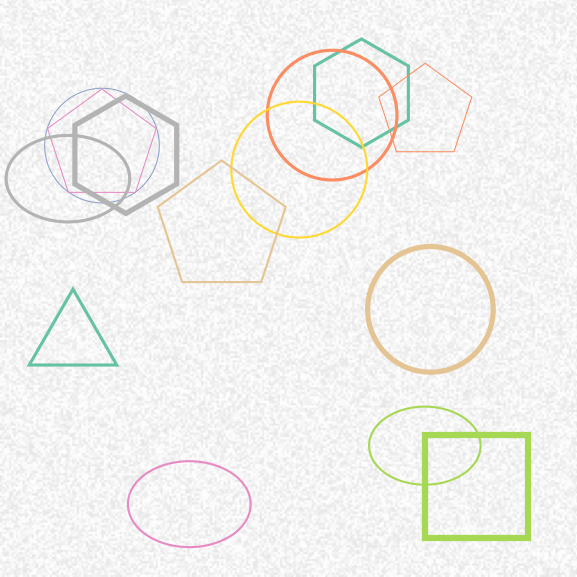[{"shape": "hexagon", "thickness": 1.5, "radius": 0.47, "center": [0.626, 0.838]}, {"shape": "triangle", "thickness": 1.5, "radius": 0.44, "center": [0.126, 0.411]}, {"shape": "pentagon", "thickness": 0.5, "radius": 0.42, "center": [0.736, 0.805]}, {"shape": "circle", "thickness": 1.5, "radius": 0.56, "center": [0.575, 0.8]}, {"shape": "circle", "thickness": 0.5, "radius": 0.5, "center": [0.177, 0.747]}, {"shape": "pentagon", "thickness": 0.5, "radius": 0.49, "center": [0.176, 0.746]}, {"shape": "oval", "thickness": 1, "radius": 0.53, "center": [0.328, 0.126]}, {"shape": "oval", "thickness": 1, "radius": 0.48, "center": [0.736, 0.227]}, {"shape": "square", "thickness": 3, "radius": 0.45, "center": [0.825, 0.157]}, {"shape": "circle", "thickness": 1, "radius": 0.59, "center": [0.518, 0.705]}, {"shape": "circle", "thickness": 2.5, "radius": 0.54, "center": [0.745, 0.463]}, {"shape": "pentagon", "thickness": 1, "radius": 0.58, "center": [0.384, 0.605]}, {"shape": "oval", "thickness": 1.5, "radius": 0.54, "center": [0.118, 0.69]}, {"shape": "hexagon", "thickness": 2.5, "radius": 0.51, "center": [0.218, 0.731]}]